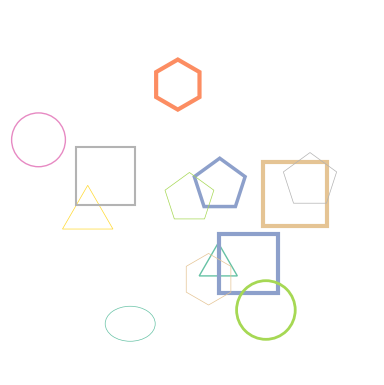[{"shape": "triangle", "thickness": 1, "radius": 0.29, "center": [0.567, 0.312]}, {"shape": "oval", "thickness": 0.5, "radius": 0.32, "center": [0.338, 0.159]}, {"shape": "hexagon", "thickness": 3, "radius": 0.33, "center": [0.462, 0.78]}, {"shape": "pentagon", "thickness": 2.5, "radius": 0.35, "center": [0.571, 0.52]}, {"shape": "square", "thickness": 3, "radius": 0.38, "center": [0.645, 0.315]}, {"shape": "circle", "thickness": 1, "radius": 0.35, "center": [0.1, 0.637]}, {"shape": "pentagon", "thickness": 0.5, "radius": 0.33, "center": [0.492, 0.485]}, {"shape": "circle", "thickness": 2, "radius": 0.38, "center": [0.691, 0.195]}, {"shape": "triangle", "thickness": 0.5, "radius": 0.38, "center": [0.228, 0.443]}, {"shape": "hexagon", "thickness": 0.5, "radius": 0.33, "center": [0.542, 0.275]}, {"shape": "square", "thickness": 3, "radius": 0.42, "center": [0.766, 0.497]}, {"shape": "square", "thickness": 1.5, "radius": 0.38, "center": [0.273, 0.543]}, {"shape": "pentagon", "thickness": 0.5, "radius": 0.36, "center": [0.805, 0.531]}]